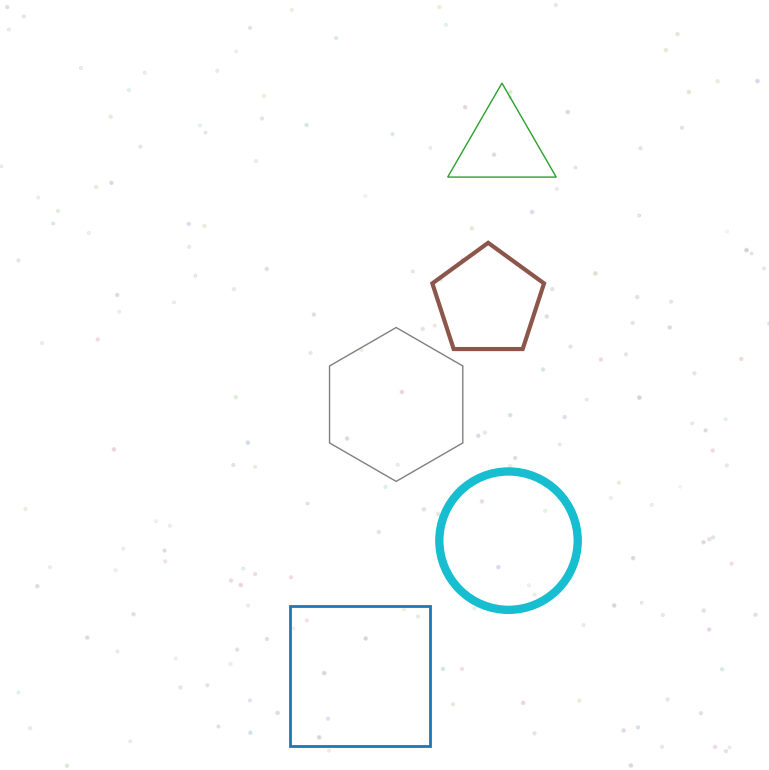[{"shape": "square", "thickness": 1, "radius": 0.45, "center": [0.467, 0.122]}, {"shape": "triangle", "thickness": 0.5, "radius": 0.41, "center": [0.652, 0.811]}, {"shape": "pentagon", "thickness": 1.5, "radius": 0.38, "center": [0.634, 0.608]}, {"shape": "hexagon", "thickness": 0.5, "radius": 0.5, "center": [0.515, 0.475]}, {"shape": "circle", "thickness": 3, "radius": 0.45, "center": [0.66, 0.298]}]